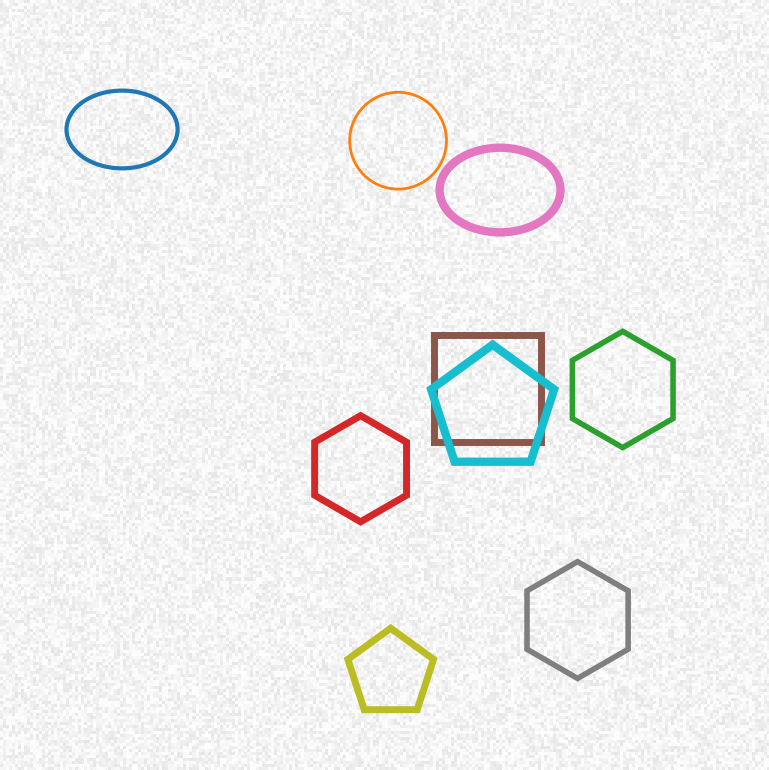[{"shape": "oval", "thickness": 1.5, "radius": 0.36, "center": [0.158, 0.832]}, {"shape": "circle", "thickness": 1, "radius": 0.31, "center": [0.517, 0.817]}, {"shape": "hexagon", "thickness": 2, "radius": 0.38, "center": [0.809, 0.494]}, {"shape": "hexagon", "thickness": 2.5, "radius": 0.34, "center": [0.468, 0.391]}, {"shape": "square", "thickness": 2.5, "radius": 0.35, "center": [0.633, 0.495]}, {"shape": "oval", "thickness": 3, "radius": 0.39, "center": [0.649, 0.753]}, {"shape": "hexagon", "thickness": 2, "radius": 0.38, "center": [0.75, 0.195]}, {"shape": "pentagon", "thickness": 2.5, "radius": 0.29, "center": [0.507, 0.126]}, {"shape": "pentagon", "thickness": 3, "radius": 0.42, "center": [0.64, 0.468]}]